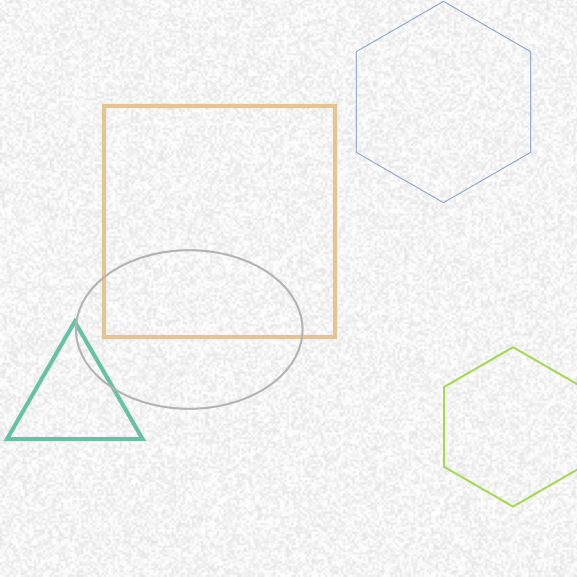[{"shape": "triangle", "thickness": 2, "radius": 0.68, "center": [0.13, 0.307]}, {"shape": "hexagon", "thickness": 0.5, "radius": 0.87, "center": [0.768, 0.823]}, {"shape": "hexagon", "thickness": 1, "radius": 0.69, "center": [0.888, 0.26]}, {"shape": "square", "thickness": 2, "radius": 1.0, "center": [0.38, 0.616]}, {"shape": "oval", "thickness": 1, "radius": 0.98, "center": [0.328, 0.429]}]